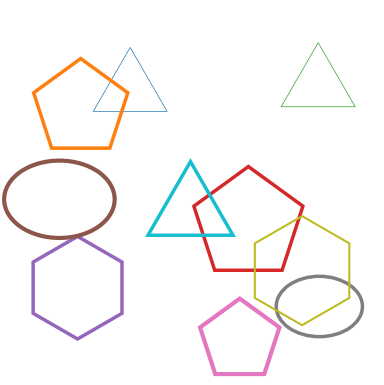[{"shape": "triangle", "thickness": 0.5, "radius": 0.55, "center": [0.338, 0.766]}, {"shape": "pentagon", "thickness": 2.5, "radius": 0.64, "center": [0.21, 0.719]}, {"shape": "triangle", "thickness": 0.5, "radius": 0.56, "center": [0.826, 0.778]}, {"shape": "pentagon", "thickness": 2.5, "radius": 0.74, "center": [0.645, 0.418]}, {"shape": "hexagon", "thickness": 2.5, "radius": 0.67, "center": [0.201, 0.253]}, {"shape": "oval", "thickness": 3, "radius": 0.72, "center": [0.154, 0.482]}, {"shape": "pentagon", "thickness": 3, "radius": 0.54, "center": [0.623, 0.116]}, {"shape": "oval", "thickness": 2.5, "radius": 0.56, "center": [0.829, 0.204]}, {"shape": "hexagon", "thickness": 1.5, "radius": 0.71, "center": [0.785, 0.297]}, {"shape": "triangle", "thickness": 2.5, "radius": 0.64, "center": [0.495, 0.453]}]